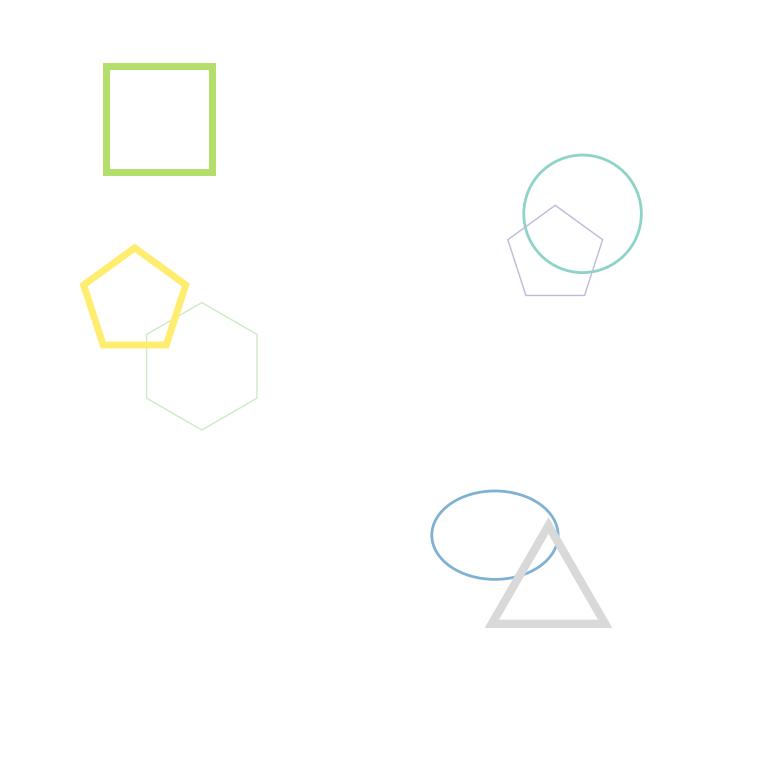[{"shape": "circle", "thickness": 1, "radius": 0.38, "center": [0.757, 0.722]}, {"shape": "pentagon", "thickness": 0.5, "radius": 0.32, "center": [0.721, 0.669]}, {"shape": "oval", "thickness": 1, "radius": 0.41, "center": [0.643, 0.305]}, {"shape": "square", "thickness": 2.5, "radius": 0.34, "center": [0.207, 0.845]}, {"shape": "triangle", "thickness": 3, "radius": 0.43, "center": [0.712, 0.232]}, {"shape": "hexagon", "thickness": 0.5, "radius": 0.41, "center": [0.262, 0.524]}, {"shape": "pentagon", "thickness": 2.5, "radius": 0.35, "center": [0.175, 0.608]}]